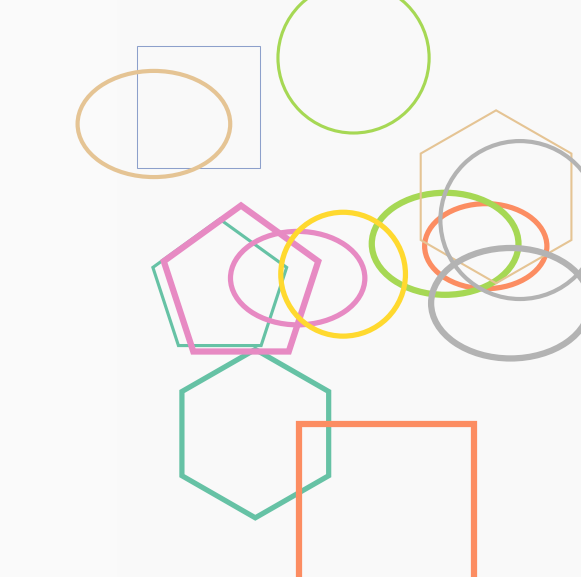[{"shape": "pentagon", "thickness": 1.5, "radius": 0.61, "center": [0.378, 0.499]}, {"shape": "hexagon", "thickness": 2.5, "radius": 0.73, "center": [0.439, 0.248]}, {"shape": "oval", "thickness": 2.5, "radius": 0.53, "center": [0.836, 0.573]}, {"shape": "square", "thickness": 3, "radius": 0.75, "center": [0.665, 0.115]}, {"shape": "square", "thickness": 0.5, "radius": 0.53, "center": [0.342, 0.813]}, {"shape": "oval", "thickness": 2.5, "radius": 0.58, "center": [0.512, 0.518]}, {"shape": "pentagon", "thickness": 3, "radius": 0.7, "center": [0.415, 0.504]}, {"shape": "oval", "thickness": 3, "radius": 0.63, "center": [0.766, 0.577]}, {"shape": "circle", "thickness": 1.5, "radius": 0.65, "center": [0.608, 0.899]}, {"shape": "circle", "thickness": 2.5, "radius": 0.54, "center": [0.59, 0.524]}, {"shape": "oval", "thickness": 2, "radius": 0.66, "center": [0.265, 0.784]}, {"shape": "hexagon", "thickness": 1, "radius": 0.75, "center": [0.853, 0.658]}, {"shape": "oval", "thickness": 3, "radius": 0.68, "center": [0.878, 0.474]}, {"shape": "circle", "thickness": 2, "radius": 0.68, "center": [0.894, 0.618]}]